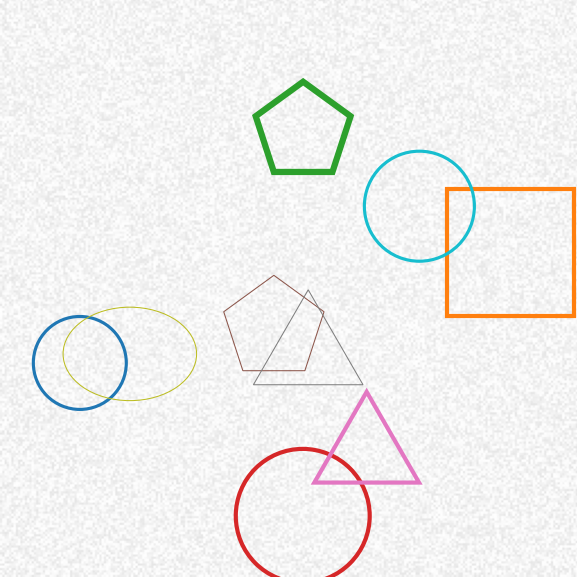[{"shape": "circle", "thickness": 1.5, "radius": 0.4, "center": [0.138, 0.371]}, {"shape": "square", "thickness": 2, "radius": 0.55, "center": [0.884, 0.562]}, {"shape": "pentagon", "thickness": 3, "radius": 0.43, "center": [0.525, 0.771]}, {"shape": "circle", "thickness": 2, "radius": 0.58, "center": [0.524, 0.106]}, {"shape": "pentagon", "thickness": 0.5, "radius": 0.46, "center": [0.474, 0.431]}, {"shape": "triangle", "thickness": 2, "radius": 0.52, "center": [0.635, 0.216]}, {"shape": "triangle", "thickness": 0.5, "radius": 0.55, "center": [0.534, 0.388]}, {"shape": "oval", "thickness": 0.5, "radius": 0.58, "center": [0.225, 0.386]}, {"shape": "circle", "thickness": 1.5, "radius": 0.48, "center": [0.726, 0.642]}]